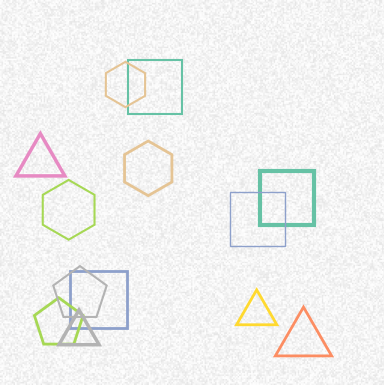[{"shape": "square", "thickness": 3, "radius": 0.35, "center": [0.745, 0.485]}, {"shape": "square", "thickness": 1.5, "radius": 0.35, "center": [0.402, 0.774]}, {"shape": "triangle", "thickness": 2, "radius": 0.42, "center": [0.788, 0.118]}, {"shape": "square", "thickness": 2, "radius": 0.37, "center": [0.257, 0.222]}, {"shape": "square", "thickness": 1, "radius": 0.35, "center": [0.669, 0.432]}, {"shape": "triangle", "thickness": 2.5, "radius": 0.37, "center": [0.105, 0.58]}, {"shape": "hexagon", "thickness": 1.5, "radius": 0.39, "center": [0.178, 0.455]}, {"shape": "pentagon", "thickness": 2, "radius": 0.33, "center": [0.153, 0.16]}, {"shape": "triangle", "thickness": 2, "radius": 0.3, "center": [0.667, 0.187]}, {"shape": "hexagon", "thickness": 1.5, "radius": 0.29, "center": [0.326, 0.781]}, {"shape": "hexagon", "thickness": 2, "radius": 0.36, "center": [0.385, 0.563]}, {"shape": "pentagon", "thickness": 1.5, "radius": 0.36, "center": [0.208, 0.236]}, {"shape": "triangle", "thickness": 2.5, "radius": 0.3, "center": [0.205, 0.135]}]